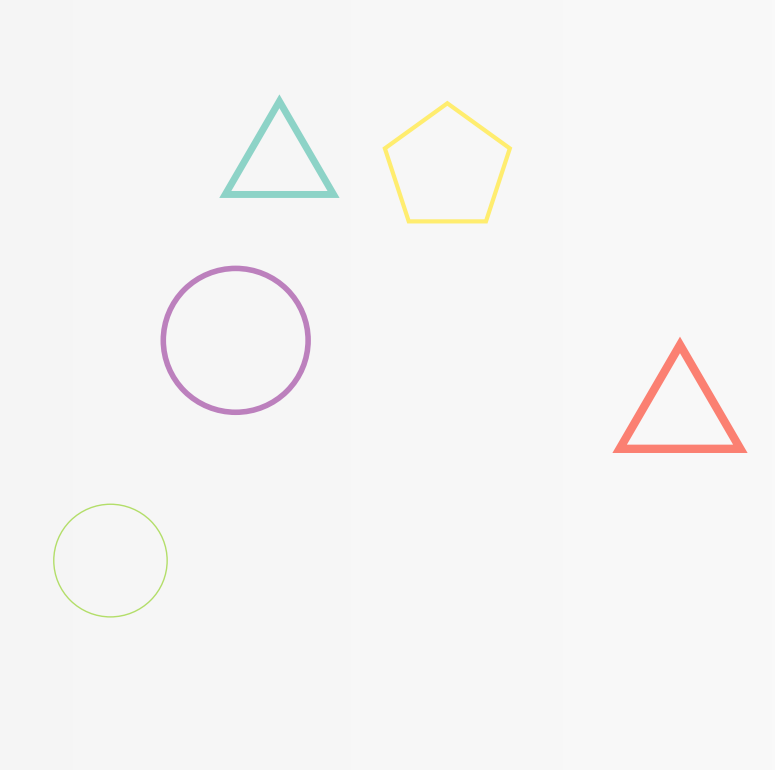[{"shape": "triangle", "thickness": 2.5, "radius": 0.4, "center": [0.361, 0.788]}, {"shape": "triangle", "thickness": 3, "radius": 0.45, "center": [0.877, 0.462]}, {"shape": "circle", "thickness": 0.5, "radius": 0.37, "center": [0.143, 0.272]}, {"shape": "circle", "thickness": 2, "radius": 0.47, "center": [0.304, 0.558]}, {"shape": "pentagon", "thickness": 1.5, "radius": 0.42, "center": [0.577, 0.781]}]